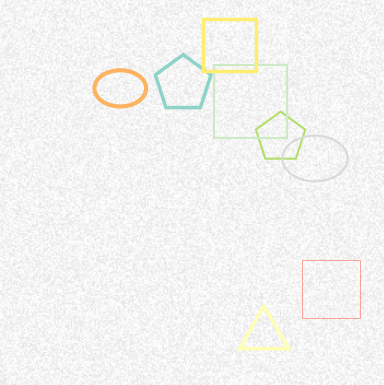[{"shape": "pentagon", "thickness": 2.5, "radius": 0.38, "center": [0.476, 0.782]}, {"shape": "triangle", "thickness": 2.5, "radius": 0.37, "center": [0.686, 0.131]}, {"shape": "square", "thickness": 0.5, "radius": 0.38, "center": [0.86, 0.25]}, {"shape": "oval", "thickness": 3, "radius": 0.34, "center": [0.312, 0.771]}, {"shape": "pentagon", "thickness": 1.5, "radius": 0.34, "center": [0.729, 0.642]}, {"shape": "oval", "thickness": 1.5, "radius": 0.42, "center": [0.818, 0.588]}, {"shape": "square", "thickness": 1.5, "radius": 0.47, "center": [0.651, 0.736]}, {"shape": "square", "thickness": 2.5, "radius": 0.34, "center": [0.597, 0.884]}]